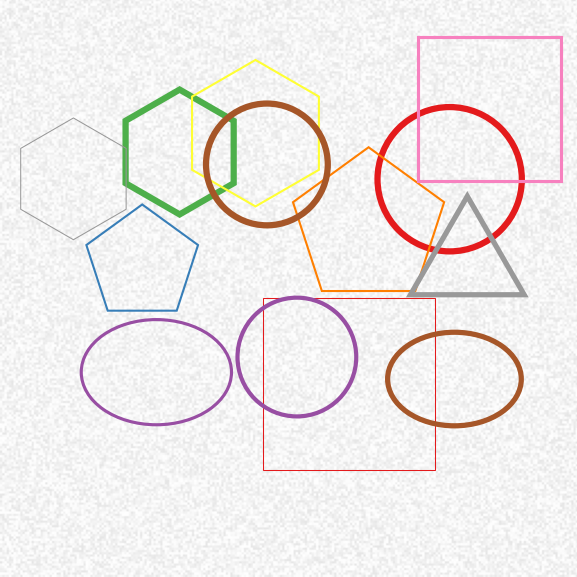[{"shape": "square", "thickness": 0.5, "radius": 0.75, "center": [0.604, 0.334]}, {"shape": "circle", "thickness": 3, "radius": 0.62, "center": [0.779, 0.689]}, {"shape": "pentagon", "thickness": 1, "radius": 0.51, "center": [0.246, 0.543]}, {"shape": "hexagon", "thickness": 3, "radius": 0.54, "center": [0.311, 0.736]}, {"shape": "oval", "thickness": 1.5, "radius": 0.65, "center": [0.271, 0.355]}, {"shape": "circle", "thickness": 2, "radius": 0.51, "center": [0.514, 0.381]}, {"shape": "pentagon", "thickness": 1, "radius": 0.69, "center": [0.638, 0.607]}, {"shape": "hexagon", "thickness": 1, "radius": 0.63, "center": [0.442, 0.768]}, {"shape": "circle", "thickness": 3, "radius": 0.53, "center": [0.462, 0.714]}, {"shape": "oval", "thickness": 2.5, "radius": 0.58, "center": [0.787, 0.343]}, {"shape": "square", "thickness": 1.5, "radius": 0.62, "center": [0.847, 0.81]}, {"shape": "hexagon", "thickness": 0.5, "radius": 0.53, "center": [0.127, 0.689]}, {"shape": "triangle", "thickness": 2.5, "radius": 0.57, "center": [0.809, 0.546]}]